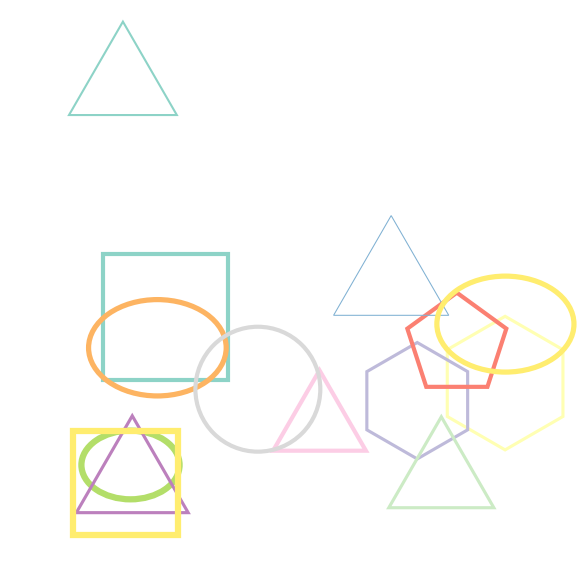[{"shape": "square", "thickness": 2, "radius": 0.54, "center": [0.287, 0.45]}, {"shape": "triangle", "thickness": 1, "radius": 0.54, "center": [0.213, 0.854]}, {"shape": "hexagon", "thickness": 1.5, "radius": 0.58, "center": [0.875, 0.336]}, {"shape": "hexagon", "thickness": 1.5, "radius": 0.5, "center": [0.723, 0.305]}, {"shape": "pentagon", "thickness": 2, "radius": 0.45, "center": [0.791, 0.402]}, {"shape": "triangle", "thickness": 0.5, "radius": 0.58, "center": [0.677, 0.511]}, {"shape": "oval", "thickness": 2.5, "radius": 0.6, "center": [0.273, 0.397]}, {"shape": "oval", "thickness": 3, "radius": 0.42, "center": [0.226, 0.194]}, {"shape": "triangle", "thickness": 2, "radius": 0.46, "center": [0.553, 0.265]}, {"shape": "circle", "thickness": 2, "radius": 0.54, "center": [0.447, 0.325]}, {"shape": "triangle", "thickness": 1.5, "radius": 0.56, "center": [0.229, 0.167]}, {"shape": "triangle", "thickness": 1.5, "radius": 0.52, "center": [0.764, 0.172]}, {"shape": "square", "thickness": 3, "radius": 0.45, "center": [0.217, 0.163]}, {"shape": "oval", "thickness": 2.5, "radius": 0.59, "center": [0.875, 0.438]}]